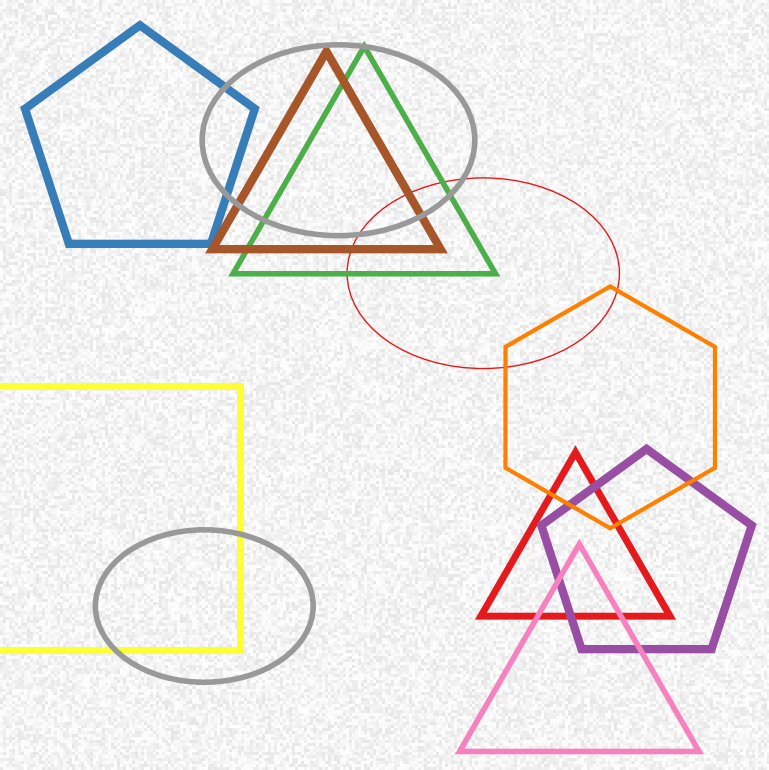[{"shape": "triangle", "thickness": 2.5, "radius": 0.71, "center": [0.747, 0.271]}, {"shape": "oval", "thickness": 0.5, "radius": 0.88, "center": [0.628, 0.645]}, {"shape": "pentagon", "thickness": 3, "radius": 0.78, "center": [0.182, 0.81]}, {"shape": "triangle", "thickness": 2, "radius": 0.98, "center": [0.473, 0.743]}, {"shape": "pentagon", "thickness": 3, "radius": 0.72, "center": [0.84, 0.273]}, {"shape": "hexagon", "thickness": 1.5, "radius": 0.79, "center": [0.792, 0.471]}, {"shape": "square", "thickness": 2.5, "radius": 0.86, "center": [0.14, 0.327]}, {"shape": "triangle", "thickness": 3, "radius": 0.86, "center": [0.424, 0.762]}, {"shape": "triangle", "thickness": 2, "radius": 0.9, "center": [0.752, 0.114]}, {"shape": "oval", "thickness": 2, "radius": 0.71, "center": [0.265, 0.213]}, {"shape": "oval", "thickness": 2, "radius": 0.89, "center": [0.44, 0.818]}]